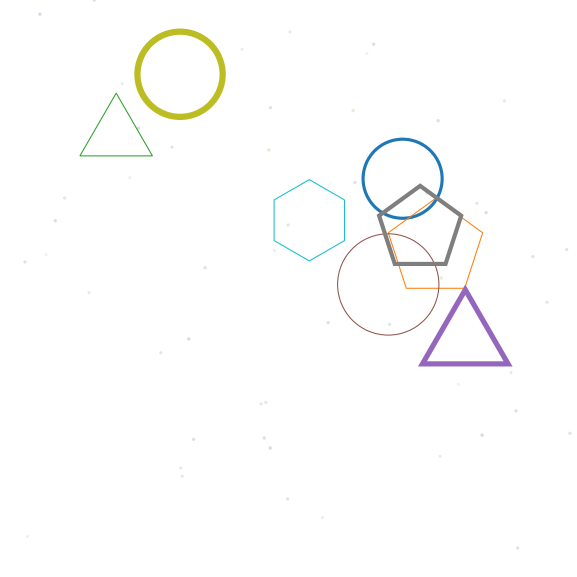[{"shape": "circle", "thickness": 1.5, "radius": 0.34, "center": [0.697, 0.69]}, {"shape": "pentagon", "thickness": 0.5, "radius": 0.43, "center": [0.754, 0.569]}, {"shape": "triangle", "thickness": 0.5, "radius": 0.36, "center": [0.201, 0.765]}, {"shape": "triangle", "thickness": 2.5, "radius": 0.43, "center": [0.806, 0.412]}, {"shape": "circle", "thickness": 0.5, "radius": 0.44, "center": [0.672, 0.507]}, {"shape": "pentagon", "thickness": 2, "radius": 0.37, "center": [0.728, 0.603]}, {"shape": "circle", "thickness": 3, "radius": 0.37, "center": [0.312, 0.871]}, {"shape": "hexagon", "thickness": 0.5, "radius": 0.35, "center": [0.536, 0.618]}]